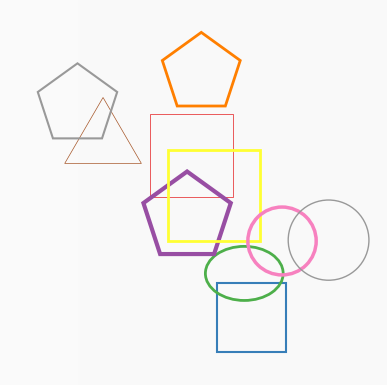[{"shape": "square", "thickness": 0.5, "radius": 0.53, "center": [0.494, 0.596]}, {"shape": "square", "thickness": 1.5, "radius": 0.45, "center": [0.649, 0.176]}, {"shape": "oval", "thickness": 2, "radius": 0.5, "center": [0.63, 0.29]}, {"shape": "pentagon", "thickness": 3, "radius": 0.59, "center": [0.483, 0.436]}, {"shape": "pentagon", "thickness": 2, "radius": 0.53, "center": [0.519, 0.81]}, {"shape": "square", "thickness": 2, "radius": 0.59, "center": [0.552, 0.493]}, {"shape": "triangle", "thickness": 0.5, "radius": 0.57, "center": [0.266, 0.633]}, {"shape": "circle", "thickness": 2.5, "radius": 0.44, "center": [0.728, 0.374]}, {"shape": "circle", "thickness": 1, "radius": 0.52, "center": [0.848, 0.376]}, {"shape": "pentagon", "thickness": 1.5, "radius": 0.54, "center": [0.2, 0.728]}]